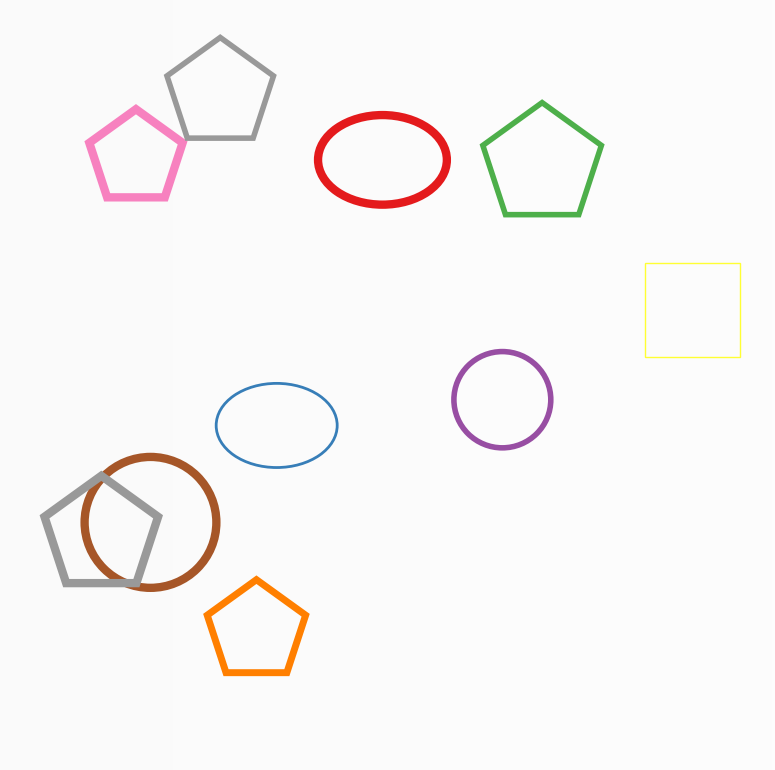[{"shape": "oval", "thickness": 3, "radius": 0.42, "center": [0.493, 0.792]}, {"shape": "oval", "thickness": 1, "radius": 0.39, "center": [0.357, 0.447]}, {"shape": "pentagon", "thickness": 2, "radius": 0.4, "center": [0.7, 0.786]}, {"shape": "circle", "thickness": 2, "radius": 0.31, "center": [0.648, 0.481]}, {"shape": "pentagon", "thickness": 2.5, "radius": 0.33, "center": [0.331, 0.18]}, {"shape": "square", "thickness": 0.5, "radius": 0.31, "center": [0.893, 0.597]}, {"shape": "circle", "thickness": 3, "radius": 0.43, "center": [0.194, 0.322]}, {"shape": "pentagon", "thickness": 3, "radius": 0.32, "center": [0.175, 0.795]}, {"shape": "pentagon", "thickness": 2, "radius": 0.36, "center": [0.284, 0.879]}, {"shape": "pentagon", "thickness": 3, "radius": 0.39, "center": [0.131, 0.305]}]